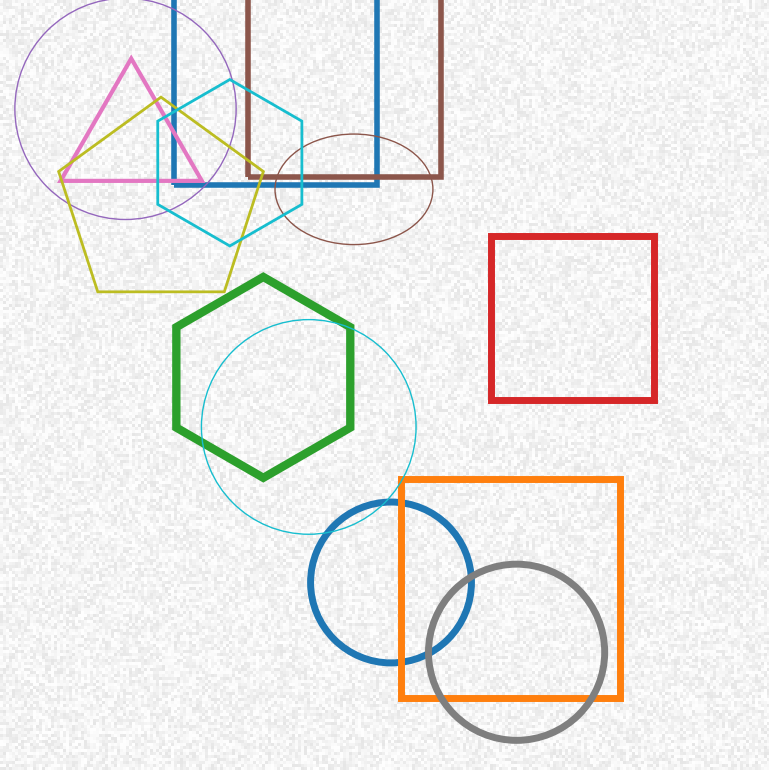[{"shape": "square", "thickness": 2, "radius": 0.66, "center": [0.358, 0.892]}, {"shape": "circle", "thickness": 2.5, "radius": 0.52, "center": [0.508, 0.244]}, {"shape": "square", "thickness": 2.5, "radius": 0.71, "center": [0.663, 0.236]}, {"shape": "hexagon", "thickness": 3, "radius": 0.65, "center": [0.342, 0.51]}, {"shape": "square", "thickness": 2.5, "radius": 0.53, "center": [0.743, 0.587]}, {"shape": "circle", "thickness": 0.5, "radius": 0.72, "center": [0.163, 0.859]}, {"shape": "square", "thickness": 2, "radius": 0.63, "center": [0.447, 0.895]}, {"shape": "oval", "thickness": 0.5, "radius": 0.51, "center": [0.46, 0.754]}, {"shape": "triangle", "thickness": 1.5, "radius": 0.53, "center": [0.17, 0.818]}, {"shape": "circle", "thickness": 2.5, "radius": 0.57, "center": [0.671, 0.153]}, {"shape": "pentagon", "thickness": 1, "radius": 0.7, "center": [0.209, 0.734]}, {"shape": "circle", "thickness": 0.5, "radius": 0.7, "center": [0.401, 0.446]}, {"shape": "hexagon", "thickness": 1, "radius": 0.54, "center": [0.298, 0.789]}]